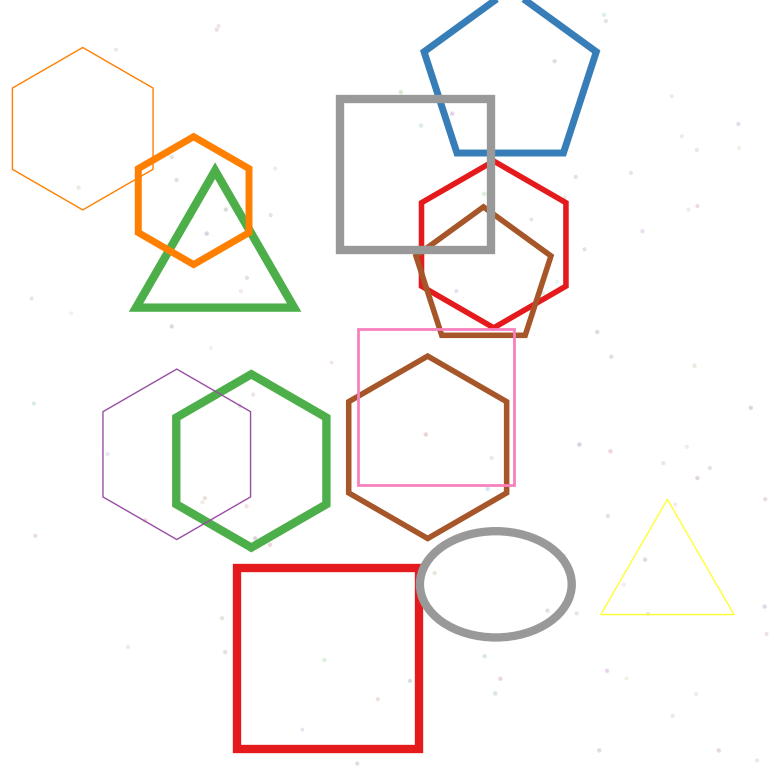[{"shape": "square", "thickness": 3, "radius": 0.59, "center": [0.426, 0.145]}, {"shape": "hexagon", "thickness": 2, "radius": 0.54, "center": [0.641, 0.683]}, {"shape": "pentagon", "thickness": 2.5, "radius": 0.59, "center": [0.663, 0.896]}, {"shape": "triangle", "thickness": 3, "radius": 0.59, "center": [0.279, 0.66]}, {"shape": "hexagon", "thickness": 3, "radius": 0.56, "center": [0.326, 0.401]}, {"shape": "hexagon", "thickness": 0.5, "radius": 0.55, "center": [0.23, 0.41]}, {"shape": "hexagon", "thickness": 2.5, "radius": 0.42, "center": [0.251, 0.739]}, {"shape": "hexagon", "thickness": 0.5, "radius": 0.53, "center": [0.107, 0.833]}, {"shape": "triangle", "thickness": 0.5, "radius": 0.5, "center": [0.867, 0.252]}, {"shape": "pentagon", "thickness": 2, "radius": 0.46, "center": [0.628, 0.639]}, {"shape": "hexagon", "thickness": 2, "radius": 0.59, "center": [0.555, 0.419]}, {"shape": "square", "thickness": 1, "radius": 0.51, "center": [0.566, 0.472]}, {"shape": "oval", "thickness": 3, "radius": 0.49, "center": [0.644, 0.241]}, {"shape": "square", "thickness": 3, "radius": 0.49, "center": [0.54, 0.773]}]